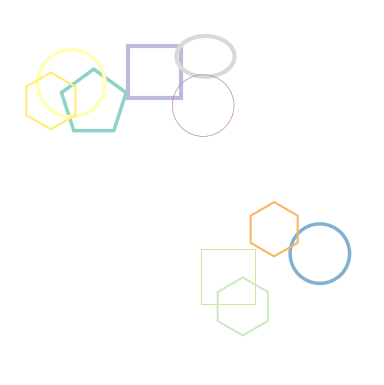[{"shape": "pentagon", "thickness": 2.5, "radius": 0.44, "center": [0.244, 0.732]}, {"shape": "circle", "thickness": 2.5, "radius": 0.44, "center": [0.186, 0.784]}, {"shape": "square", "thickness": 3, "radius": 0.34, "center": [0.401, 0.814]}, {"shape": "circle", "thickness": 2.5, "radius": 0.39, "center": [0.831, 0.341]}, {"shape": "hexagon", "thickness": 1.5, "radius": 0.35, "center": [0.712, 0.405]}, {"shape": "square", "thickness": 0.5, "radius": 0.36, "center": [0.592, 0.282]}, {"shape": "oval", "thickness": 3, "radius": 0.38, "center": [0.534, 0.854]}, {"shape": "circle", "thickness": 0.5, "radius": 0.4, "center": [0.528, 0.726]}, {"shape": "hexagon", "thickness": 1.5, "radius": 0.38, "center": [0.631, 0.204]}, {"shape": "hexagon", "thickness": 1.5, "radius": 0.37, "center": [0.132, 0.738]}]